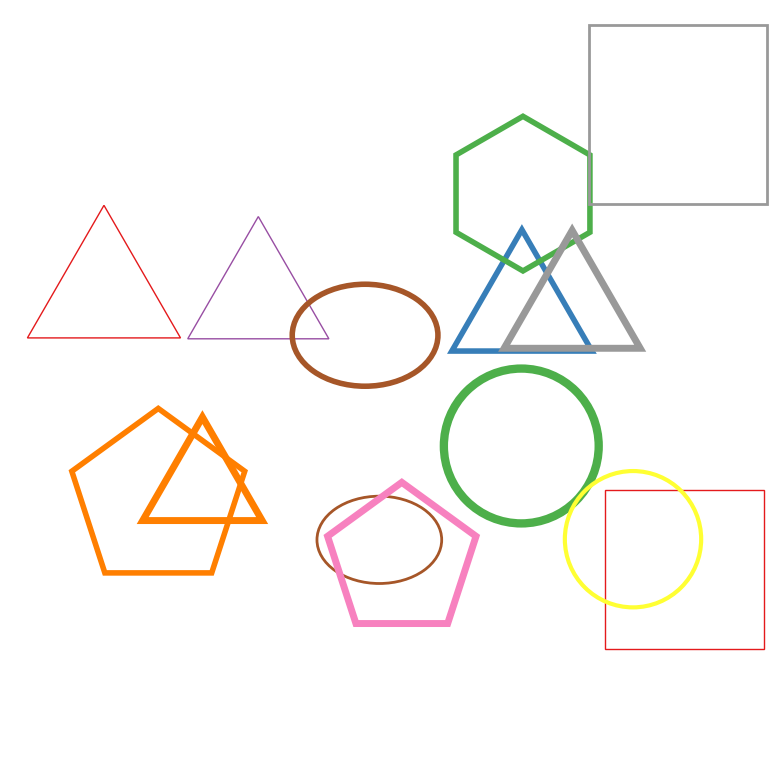[{"shape": "square", "thickness": 0.5, "radius": 0.52, "center": [0.889, 0.261]}, {"shape": "triangle", "thickness": 0.5, "radius": 0.57, "center": [0.135, 0.619]}, {"shape": "triangle", "thickness": 2, "radius": 0.53, "center": [0.678, 0.597]}, {"shape": "hexagon", "thickness": 2, "radius": 0.5, "center": [0.679, 0.749]}, {"shape": "circle", "thickness": 3, "radius": 0.5, "center": [0.677, 0.421]}, {"shape": "triangle", "thickness": 0.5, "radius": 0.53, "center": [0.335, 0.613]}, {"shape": "pentagon", "thickness": 2, "radius": 0.59, "center": [0.206, 0.351]}, {"shape": "triangle", "thickness": 2.5, "radius": 0.45, "center": [0.263, 0.369]}, {"shape": "circle", "thickness": 1.5, "radius": 0.44, "center": [0.822, 0.3]}, {"shape": "oval", "thickness": 1, "radius": 0.4, "center": [0.493, 0.299]}, {"shape": "oval", "thickness": 2, "radius": 0.47, "center": [0.474, 0.565]}, {"shape": "pentagon", "thickness": 2.5, "radius": 0.51, "center": [0.522, 0.272]}, {"shape": "square", "thickness": 1, "radius": 0.58, "center": [0.881, 0.851]}, {"shape": "triangle", "thickness": 2.5, "radius": 0.51, "center": [0.743, 0.599]}]